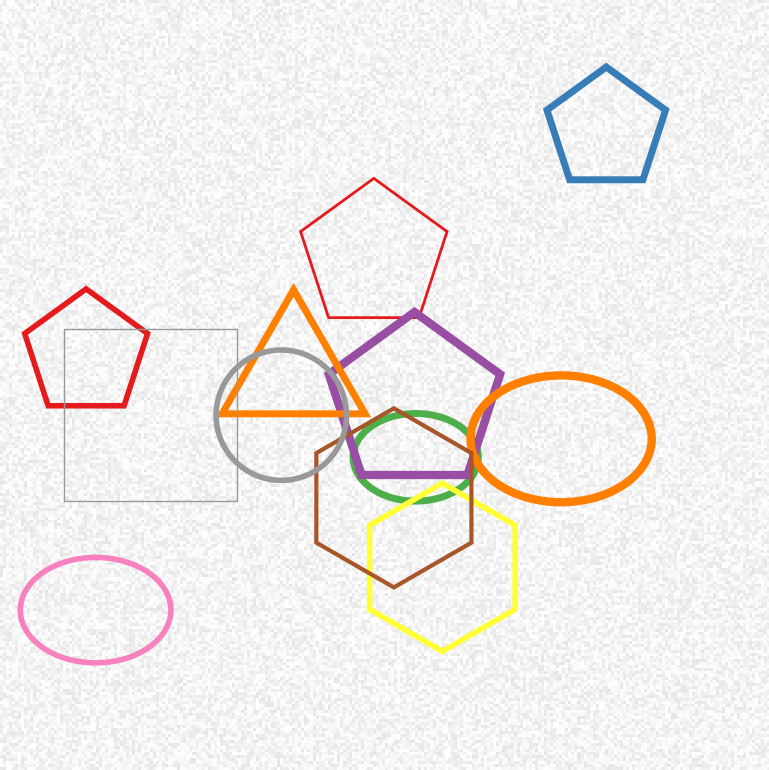[{"shape": "pentagon", "thickness": 1, "radius": 0.5, "center": [0.485, 0.668]}, {"shape": "pentagon", "thickness": 2, "radius": 0.42, "center": [0.112, 0.541]}, {"shape": "pentagon", "thickness": 2.5, "radius": 0.4, "center": [0.787, 0.832]}, {"shape": "oval", "thickness": 2.5, "radius": 0.41, "center": [0.54, 0.406]}, {"shape": "pentagon", "thickness": 3, "radius": 0.58, "center": [0.538, 0.478]}, {"shape": "triangle", "thickness": 2.5, "radius": 0.54, "center": [0.381, 0.516]}, {"shape": "oval", "thickness": 3, "radius": 0.59, "center": [0.729, 0.43]}, {"shape": "hexagon", "thickness": 2, "radius": 0.55, "center": [0.574, 0.263]}, {"shape": "hexagon", "thickness": 1.5, "radius": 0.58, "center": [0.512, 0.353]}, {"shape": "oval", "thickness": 2, "radius": 0.49, "center": [0.124, 0.208]}, {"shape": "circle", "thickness": 2, "radius": 0.42, "center": [0.365, 0.461]}, {"shape": "square", "thickness": 0.5, "radius": 0.56, "center": [0.195, 0.461]}]